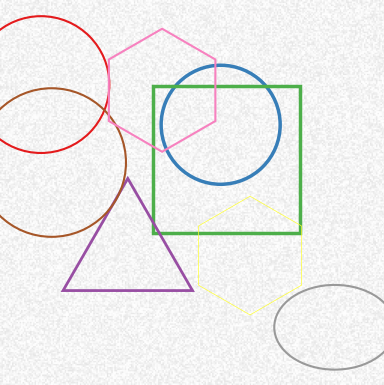[{"shape": "circle", "thickness": 1.5, "radius": 0.89, "center": [0.106, 0.78]}, {"shape": "circle", "thickness": 2.5, "radius": 0.77, "center": [0.573, 0.676]}, {"shape": "square", "thickness": 2.5, "radius": 0.96, "center": [0.588, 0.585]}, {"shape": "triangle", "thickness": 2, "radius": 0.97, "center": [0.332, 0.342]}, {"shape": "hexagon", "thickness": 0.5, "radius": 0.77, "center": [0.649, 0.336]}, {"shape": "circle", "thickness": 1.5, "radius": 0.96, "center": [0.134, 0.578]}, {"shape": "hexagon", "thickness": 1.5, "radius": 0.8, "center": [0.421, 0.766]}, {"shape": "oval", "thickness": 1.5, "radius": 0.79, "center": [0.87, 0.15]}]